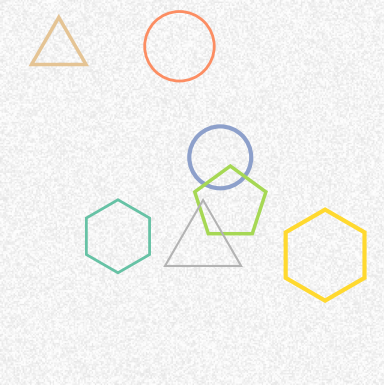[{"shape": "hexagon", "thickness": 2, "radius": 0.47, "center": [0.306, 0.386]}, {"shape": "circle", "thickness": 2, "radius": 0.45, "center": [0.466, 0.88]}, {"shape": "circle", "thickness": 3, "radius": 0.4, "center": [0.572, 0.591]}, {"shape": "pentagon", "thickness": 2.5, "radius": 0.49, "center": [0.598, 0.472]}, {"shape": "hexagon", "thickness": 3, "radius": 0.59, "center": [0.844, 0.337]}, {"shape": "triangle", "thickness": 2.5, "radius": 0.41, "center": [0.153, 0.873]}, {"shape": "triangle", "thickness": 1.5, "radius": 0.57, "center": [0.527, 0.366]}]